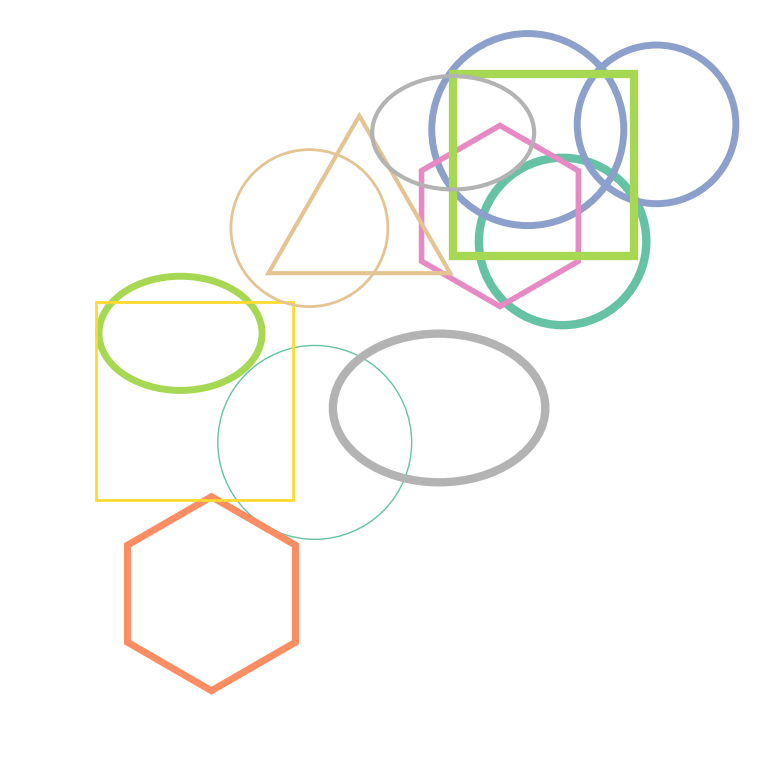[{"shape": "circle", "thickness": 0.5, "radius": 0.63, "center": [0.409, 0.425]}, {"shape": "circle", "thickness": 3, "radius": 0.54, "center": [0.731, 0.686]}, {"shape": "hexagon", "thickness": 2.5, "radius": 0.63, "center": [0.275, 0.229]}, {"shape": "circle", "thickness": 2.5, "radius": 0.62, "center": [0.685, 0.832]}, {"shape": "circle", "thickness": 2.5, "radius": 0.52, "center": [0.853, 0.838]}, {"shape": "hexagon", "thickness": 2, "radius": 0.59, "center": [0.649, 0.72]}, {"shape": "oval", "thickness": 2.5, "radius": 0.53, "center": [0.234, 0.567]}, {"shape": "square", "thickness": 3, "radius": 0.59, "center": [0.706, 0.786]}, {"shape": "square", "thickness": 1, "radius": 0.64, "center": [0.253, 0.479]}, {"shape": "triangle", "thickness": 1.5, "radius": 0.68, "center": [0.467, 0.713]}, {"shape": "circle", "thickness": 1, "radius": 0.51, "center": [0.402, 0.704]}, {"shape": "oval", "thickness": 1.5, "radius": 0.53, "center": [0.589, 0.828]}, {"shape": "oval", "thickness": 3, "radius": 0.69, "center": [0.57, 0.47]}]